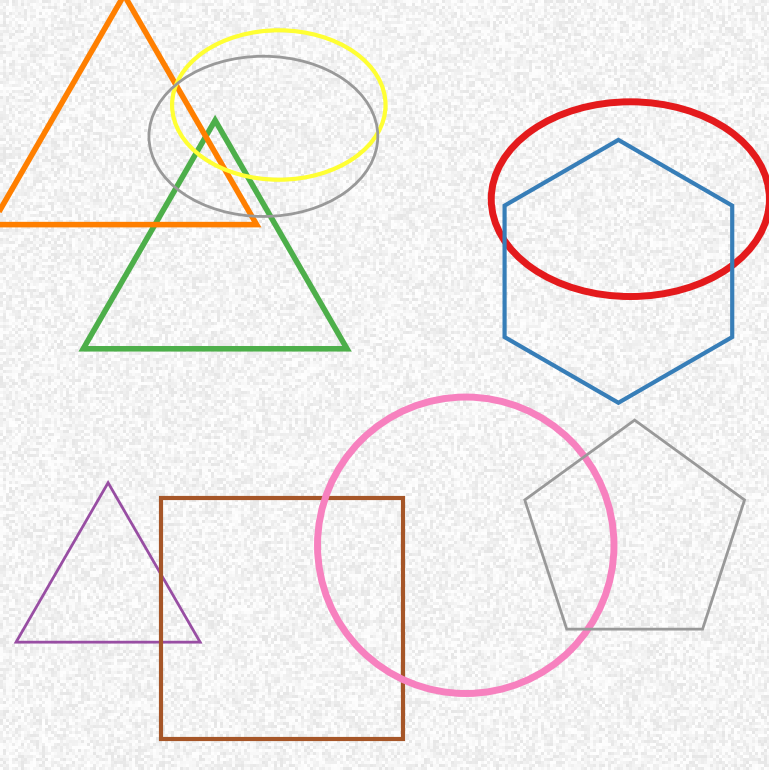[{"shape": "oval", "thickness": 2.5, "radius": 0.9, "center": [0.819, 0.741]}, {"shape": "hexagon", "thickness": 1.5, "radius": 0.85, "center": [0.803, 0.648]}, {"shape": "triangle", "thickness": 2, "radius": 0.99, "center": [0.279, 0.646]}, {"shape": "triangle", "thickness": 1, "radius": 0.69, "center": [0.14, 0.235]}, {"shape": "triangle", "thickness": 2, "radius": 0.99, "center": [0.161, 0.808]}, {"shape": "oval", "thickness": 1.5, "radius": 0.69, "center": [0.362, 0.864]}, {"shape": "square", "thickness": 1.5, "radius": 0.78, "center": [0.366, 0.197]}, {"shape": "circle", "thickness": 2.5, "radius": 0.96, "center": [0.605, 0.292]}, {"shape": "pentagon", "thickness": 1, "radius": 0.75, "center": [0.824, 0.304]}, {"shape": "oval", "thickness": 1, "radius": 0.74, "center": [0.342, 0.823]}]